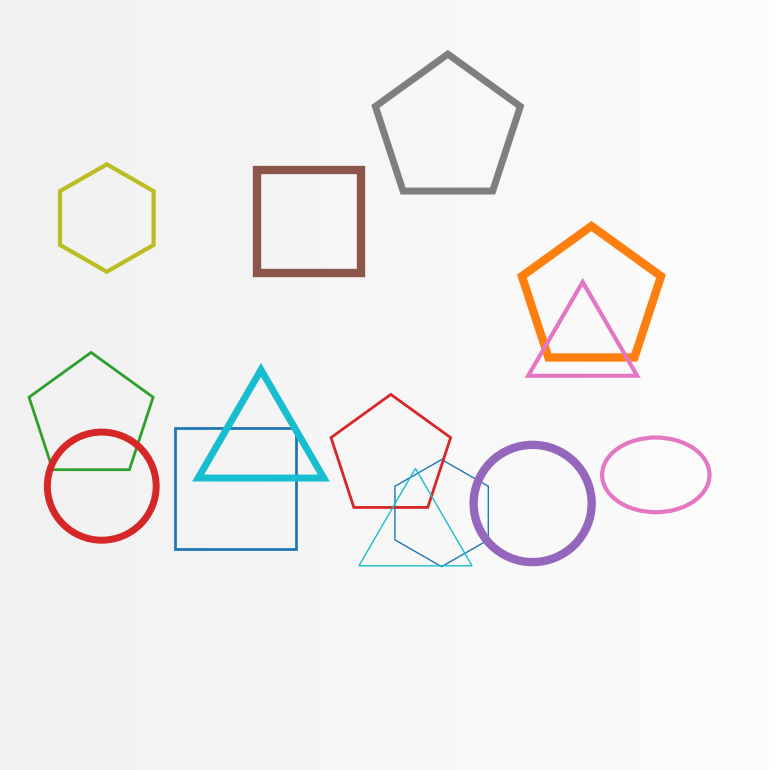[{"shape": "square", "thickness": 1, "radius": 0.39, "center": [0.304, 0.366]}, {"shape": "hexagon", "thickness": 0.5, "radius": 0.35, "center": [0.57, 0.334]}, {"shape": "pentagon", "thickness": 3, "radius": 0.47, "center": [0.763, 0.612]}, {"shape": "pentagon", "thickness": 1, "radius": 0.42, "center": [0.118, 0.458]}, {"shape": "circle", "thickness": 2.5, "radius": 0.35, "center": [0.131, 0.369]}, {"shape": "pentagon", "thickness": 1, "radius": 0.41, "center": [0.504, 0.407]}, {"shape": "circle", "thickness": 3, "radius": 0.38, "center": [0.687, 0.346]}, {"shape": "square", "thickness": 3, "radius": 0.34, "center": [0.398, 0.712]}, {"shape": "oval", "thickness": 1.5, "radius": 0.35, "center": [0.846, 0.383]}, {"shape": "triangle", "thickness": 1.5, "radius": 0.41, "center": [0.752, 0.553]}, {"shape": "pentagon", "thickness": 2.5, "radius": 0.49, "center": [0.578, 0.831]}, {"shape": "hexagon", "thickness": 1.5, "radius": 0.35, "center": [0.138, 0.717]}, {"shape": "triangle", "thickness": 2.5, "radius": 0.47, "center": [0.337, 0.426]}, {"shape": "triangle", "thickness": 0.5, "radius": 0.42, "center": [0.536, 0.307]}]